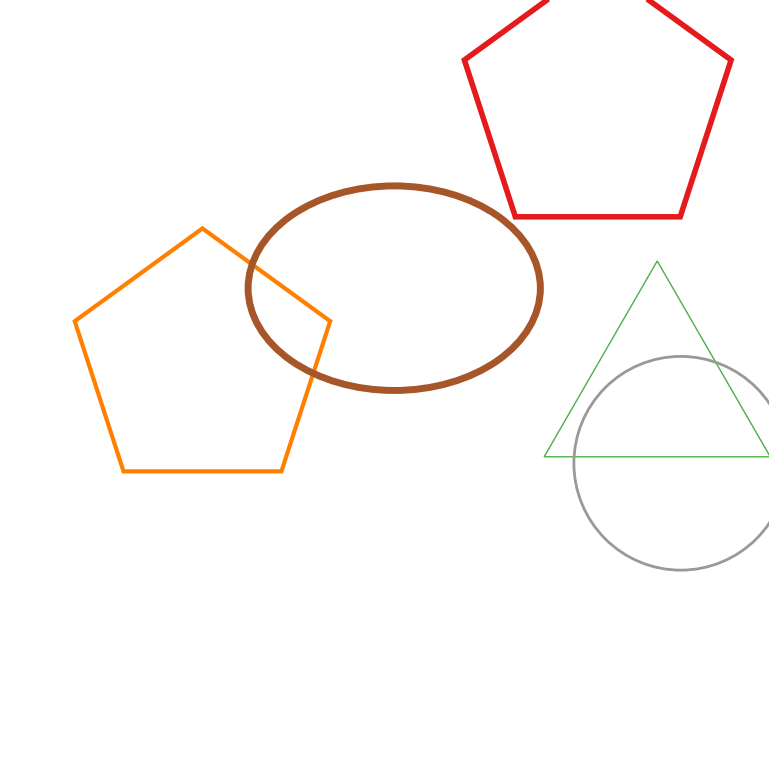[{"shape": "pentagon", "thickness": 2, "radius": 0.91, "center": [0.776, 0.866]}, {"shape": "triangle", "thickness": 0.5, "radius": 0.85, "center": [0.854, 0.492]}, {"shape": "pentagon", "thickness": 1.5, "radius": 0.87, "center": [0.263, 0.529]}, {"shape": "oval", "thickness": 2.5, "radius": 0.95, "center": [0.512, 0.626]}, {"shape": "circle", "thickness": 1, "radius": 0.69, "center": [0.884, 0.398]}]